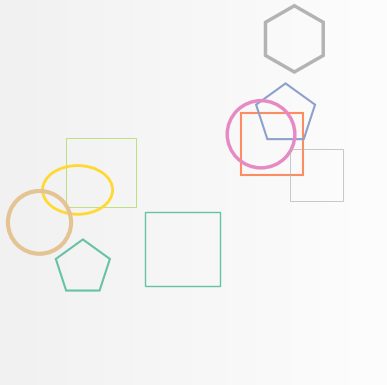[{"shape": "square", "thickness": 1, "radius": 0.48, "center": [0.471, 0.353]}, {"shape": "pentagon", "thickness": 1.5, "radius": 0.37, "center": [0.214, 0.305]}, {"shape": "square", "thickness": 1.5, "radius": 0.4, "center": [0.703, 0.626]}, {"shape": "pentagon", "thickness": 1.5, "radius": 0.4, "center": [0.737, 0.703]}, {"shape": "circle", "thickness": 2.5, "radius": 0.44, "center": [0.674, 0.651]}, {"shape": "square", "thickness": 0.5, "radius": 0.45, "center": [0.26, 0.553]}, {"shape": "oval", "thickness": 2, "radius": 0.45, "center": [0.2, 0.507]}, {"shape": "circle", "thickness": 3, "radius": 0.41, "center": [0.102, 0.422]}, {"shape": "square", "thickness": 0.5, "radius": 0.34, "center": [0.818, 0.546]}, {"shape": "hexagon", "thickness": 2.5, "radius": 0.43, "center": [0.76, 0.899]}]